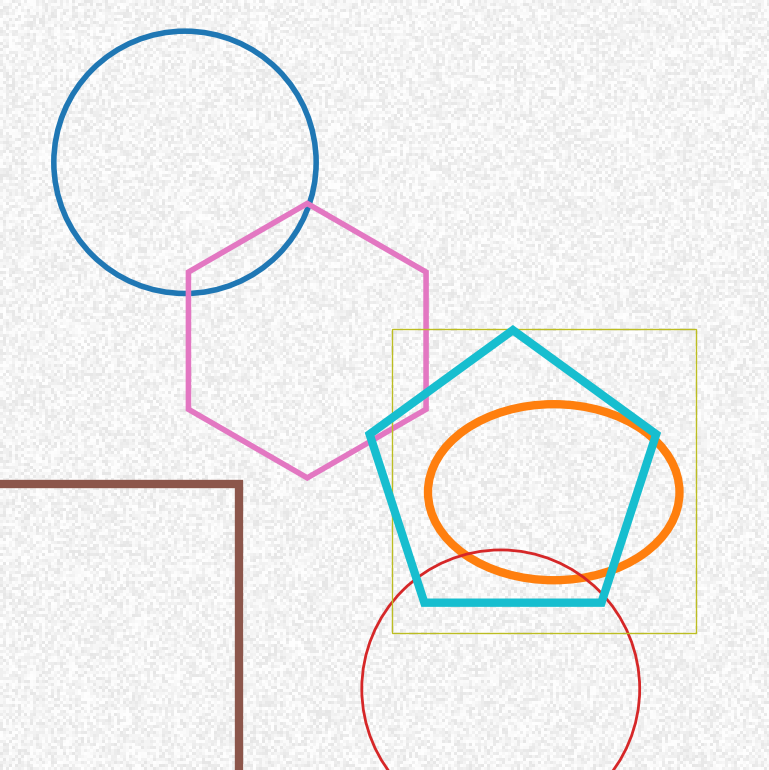[{"shape": "circle", "thickness": 2, "radius": 0.85, "center": [0.24, 0.789]}, {"shape": "oval", "thickness": 3, "radius": 0.82, "center": [0.719, 0.361]}, {"shape": "circle", "thickness": 1, "radius": 0.9, "center": [0.65, 0.105]}, {"shape": "square", "thickness": 3, "radius": 0.96, "center": [0.119, 0.181]}, {"shape": "hexagon", "thickness": 2, "radius": 0.89, "center": [0.399, 0.558]}, {"shape": "square", "thickness": 0.5, "radius": 0.99, "center": [0.707, 0.375]}, {"shape": "pentagon", "thickness": 3, "radius": 0.98, "center": [0.666, 0.376]}]